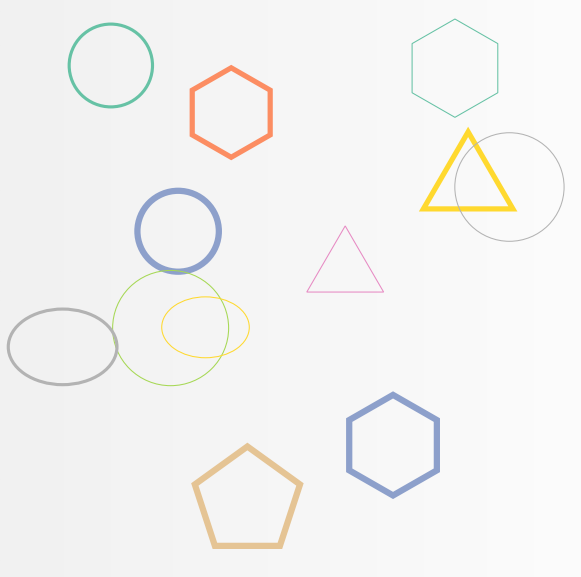[{"shape": "hexagon", "thickness": 0.5, "radius": 0.43, "center": [0.783, 0.881]}, {"shape": "circle", "thickness": 1.5, "radius": 0.36, "center": [0.191, 0.886]}, {"shape": "hexagon", "thickness": 2.5, "radius": 0.39, "center": [0.398, 0.804]}, {"shape": "hexagon", "thickness": 3, "radius": 0.44, "center": [0.676, 0.228]}, {"shape": "circle", "thickness": 3, "radius": 0.35, "center": [0.306, 0.599]}, {"shape": "triangle", "thickness": 0.5, "radius": 0.38, "center": [0.594, 0.532]}, {"shape": "circle", "thickness": 0.5, "radius": 0.5, "center": [0.294, 0.431]}, {"shape": "oval", "thickness": 0.5, "radius": 0.38, "center": [0.354, 0.432]}, {"shape": "triangle", "thickness": 2.5, "radius": 0.44, "center": [0.805, 0.682]}, {"shape": "pentagon", "thickness": 3, "radius": 0.48, "center": [0.426, 0.131]}, {"shape": "circle", "thickness": 0.5, "radius": 0.47, "center": [0.876, 0.675]}, {"shape": "oval", "thickness": 1.5, "radius": 0.47, "center": [0.108, 0.398]}]